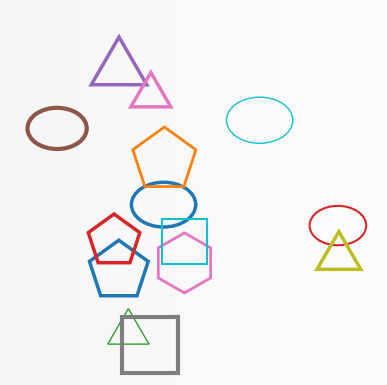[{"shape": "oval", "thickness": 2.5, "radius": 0.41, "center": [0.422, 0.468]}, {"shape": "pentagon", "thickness": 2.5, "radius": 0.4, "center": [0.307, 0.296]}, {"shape": "pentagon", "thickness": 2, "radius": 0.43, "center": [0.424, 0.585]}, {"shape": "triangle", "thickness": 1, "radius": 0.31, "center": [0.331, 0.137]}, {"shape": "oval", "thickness": 1.5, "radius": 0.37, "center": [0.872, 0.414]}, {"shape": "pentagon", "thickness": 2.5, "radius": 0.35, "center": [0.294, 0.374]}, {"shape": "triangle", "thickness": 2.5, "radius": 0.41, "center": [0.307, 0.821]}, {"shape": "oval", "thickness": 3, "radius": 0.38, "center": [0.147, 0.666]}, {"shape": "triangle", "thickness": 2.5, "radius": 0.3, "center": [0.389, 0.752]}, {"shape": "hexagon", "thickness": 2, "radius": 0.39, "center": [0.476, 0.317]}, {"shape": "square", "thickness": 3, "radius": 0.36, "center": [0.386, 0.104]}, {"shape": "triangle", "thickness": 2.5, "radius": 0.33, "center": [0.875, 0.333]}, {"shape": "oval", "thickness": 1, "radius": 0.43, "center": [0.67, 0.688]}, {"shape": "square", "thickness": 1.5, "radius": 0.29, "center": [0.476, 0.374]}]